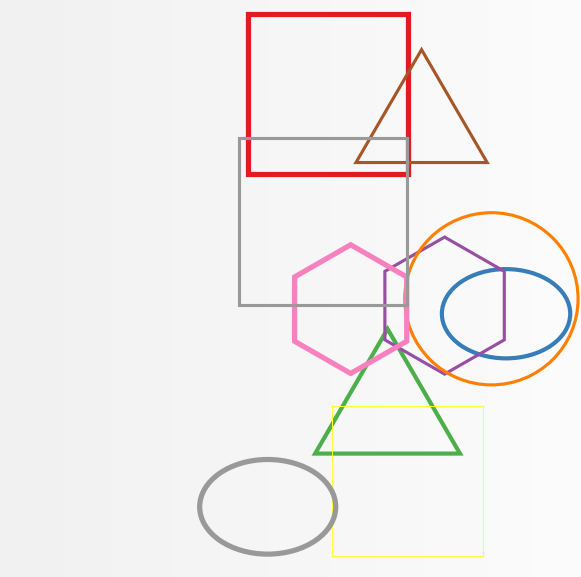[{"shape": "square", "thickness": 2.5, "radius": 0.69, "center": [0.565, 0.836]}, {"shape": "oval", "thickness": 2, "radius": 0.55, "center": [0.871, 0.456]}, {"shape": "triangle", "thickness": 2, "radius": 0.72, "center": [0.667, 0.286]}, {"shape": "hexagon", "thickness": 1.5, "radius": 0.59, "center": [0.765, 0.47]}, {"shape": "circle", "thickness": 1.5, "radius": 0.75, "center": [0.845, 0.482]}, {"shape": "square", "thickness": 0.5, "radius": 0.65, "center": [0.701, 0.167]}, {"shape": "triangle", "thickness": 1.5, "radius": 0.65, "center": [0.725, 0.783]}, {"shape": "hexagon", "thickness": 2.5, "radius": 0.56, "center": [0.603, 0.464]}, {"shape": "oval", "thickness": 2.5, "radius": 0.59, "center": [0.461, 0.122]}, {"shape": "square", "thickness": 1.5, "radius": 0.72, "center": [0.556, 0.616]}]